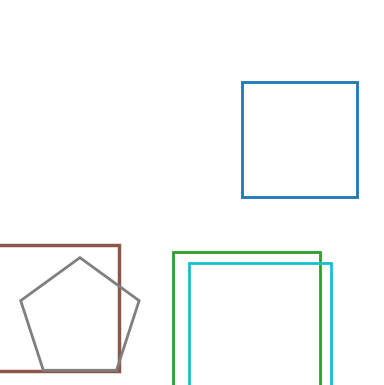[{"shape": "square", "thickness": 2, "radius": 0.75, "center": [0.779, 0.639]}, {"shape": "square", "thickness": 2, "radius": 0.96, "center": [0.639, 0.155]}, {"shape": "square", "thickness": 2.5, "radius": 0.82, "center": [0.145, 0.2]}, {"shape": "pentagon", "thickness": 2, "radius": 0.81, "center": [0.208, 0.169]}, {"shape": "square", "thickness": 2, "radius": 0.92, "center": [0.675, 0.133]}]